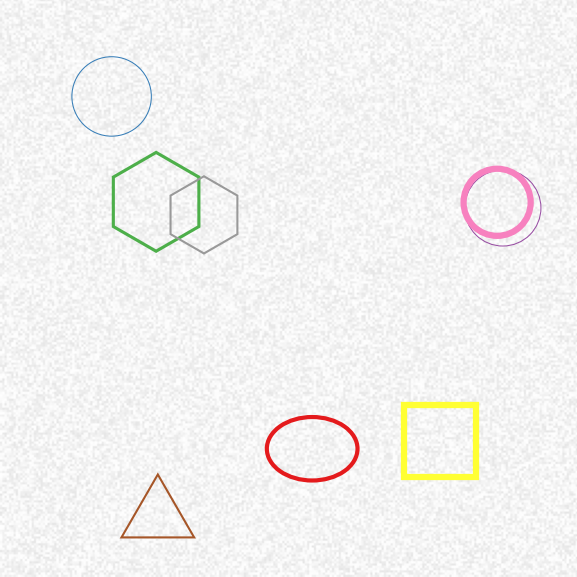[{"shape": "oval", "thickness": 2, "radius": 0.39, "center": [0.541, 0.222]}, {"shape": "circle", "thickness": 0.5, "radius": 0.34, "center": [0.193, 0.832]}, {"shape": "hexagon", "thickness": 1.5, "radius": 0.43, "center": [0.27, 0.65]}, {"shape": "circle", "thickness": 0.5, "radius": 0.33, "center": [0.871, 0.639]}, {"shape": "square", "thickness": 3, "radius": 0.31, "center": [0.761, 0.236]}, {"shape": "triangle", "thickness": 1, "radius": 0.36, "center": [0.273, 0.105]}, {"shape": "circle", "thickness": 3, "radius": 0.29, "center": [0.861, 0.649]}, {"shape": "hexagon", "thickness": 1, "radius": 0.33, "center": [0.353, 0.627]}]